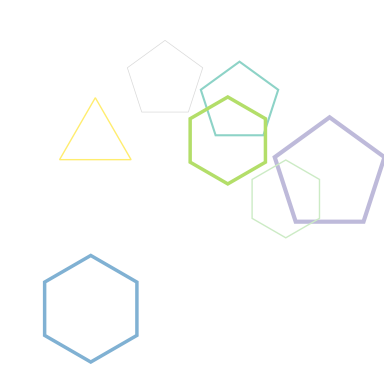[{"shape": "pentagon", "thickness": 1.5, "radius": 0.53, "center": [0.622, 0.734]}, {"shape": "pentagon", "thickness": 3, "radius": 0.75, "center": [0.856, 0.545]}, {"shape": "hexagon", "thickness": 2.5, "radius": 0.69, "center": [0.236, 0.198]}, {"shape": "hexagon", "thickness": 2.5, "radius": 0.56, "center": [0.592, 0.635]}, {"shape": "pentagon", "thickness": 0.5, "radius": 0.51, "center": [0.429, 0.792]}, {"shape": "hexagon", "thickness": 1, "radius": 0.51, "center": [0.742, 0.483]}, {"shape": "triangle", "thickness": 1, "radius": 0.54, "center": [0.248, 0.639]}]